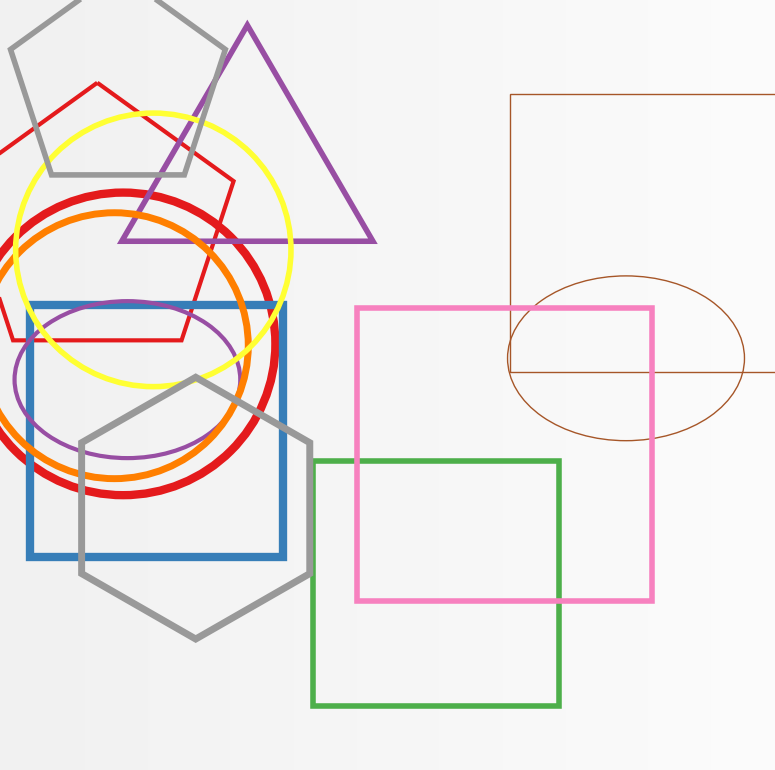[{"shape": "circle", "thickness": 3, "radius": 0.98, "center": [0.159, 0.553]}, {"shape": "pentagon", "thickness": 1.5, "radius": 0.92, "center": [0.126, 0.708]}, {"shape": "square", "thickness": 3, "radius": 0.82, "center": [0.202, 0.44]}, {"shape": "square", "thickness": 2, "radius": 0.8, "center": [0.563, 0.243]}, {"shape": "triangle", "thickness": 2, "radius": 0.94, "center": [0.319, 0.78]}, {"shape": "oval", "thickness": 1.5, "radius": 0.73, "center": [0.164, 0.507]}, {"shape": "circle", "thickness": 2.5, "radius": 0.86, "center": [0.148, 0.551]}, {"shape": "circle", "thickness": 2, "radius": 0.89, "center": [0.198, 0.676]}, {"shape": "oval", "thickness": 0.5, "radius": 0.76, "center": [0.808, 0.535]}, {"shape": "square", "thickness": 0.5, "radius": 0.91, "center": [0.839, 0.697]}, {"shape": "square", "thickness": 2, "radius": 0.95, "center": [0.651, 0.41]}, {"shape": "hexagon", "thickness": 2.5, "radius": 0.85, "center": [0.253, 0.34]}, {"shape": "pentagon", "thickness": 2, "radius": 0.73, "center": [0.152, 0.891]}]